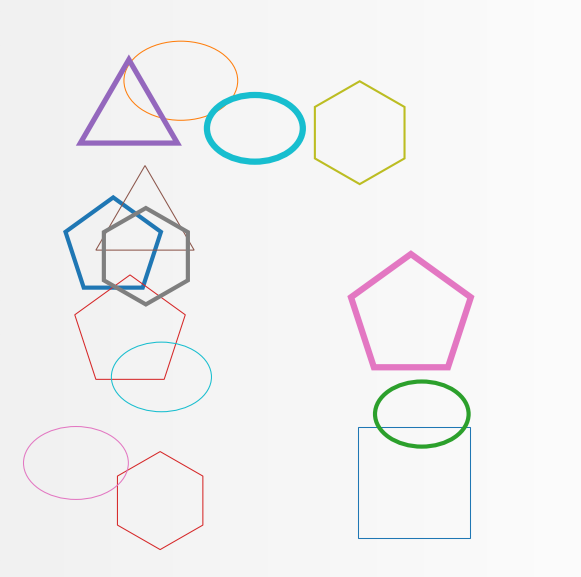[{"shape": "pentagon", "thickness": 2, "radius": 0.43, "center": [0.195, 0.571]}, {"shape": "square", "thickness": 0.5, "radius": 0.48, "center": [0.713, 0.163]}, {"shape": "oval", "thickness": 0.5, "radius": 0.49, "center": [0.311, 0.859]}, {"shape": "oval", "thickness": 2, "radius": 0.4, "center": [0.726, 0.282]}, {"shape": "pentagon", "thickness": 0.5, "radius": 0.5, "center": [0.224, 0.423]}, {"shape": "hexagon", "thickness": 0.5, "radius": 0.42, "center": [0.276, 0.132]}, {"shape": "triangle", "thickness": 2.5, "radius": 0.48, "center": [0.222, 0.8]}, {"shape": "triangle", "thickness": 0.5, "radius": 0.49, "center": [0.249, 0.615]}, {"shape": "oval", "thickness": 0.5, "radius": 0.45, "center": [0.131, 0.197]}, {"shape": "pentagon", "thickness": 3, "radius": 0.54, "center": [0.707, 0.451]}, {"shape": "hexagon", "thickness": 2, "radius": 0.42, "center": [0.251, 0.555]}, {"shape": "hexagon", "thickness": 1, "radius": 0.45, "center": [0.619, 0.769]}, {"shape": "oval", "thickness": 3, "radius": 0.41, "center": [0.439, 0.777]}, {"shape": "oval", "thickness": 0.5, "radius": 0.43, "center": [0.278, 0.346]}]